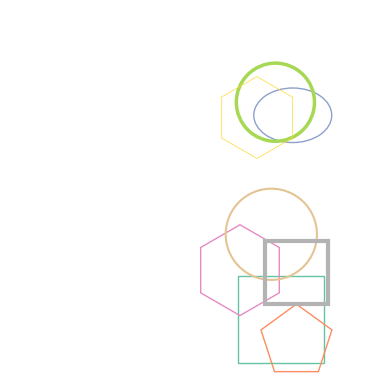[{"shape": "square", "thickness": 1, "radius": 0.56, "center": [0.73, 0.17]}, {"shape": "pentagon", "thickness": 1, "radius": 0.48, "center": [0.77, 0.113]}, {"shape": "oval", "thickness": 1, "radius": 0.51, "center": [0.76, 0.701]}, {"shape": "hexagon", "thickness": 1, "radius": 0.59, "center": [0.623, 0.298]}, {"shape": "circle", "thickness": 2.5, "radius": 0.51, "center": [0.715, 0.735]}, {"shape": "hexagon", "thickness": 0.5, "radius": 0.53, "center": [0.667, 0.695]}, {"shape": "circle", "thickness": 1.5, "radius": 0.59, "center": [0.705, 0.391]}, {"shape": "square", "thickness": 3, "radius": 0.41, "center": [0.769, 0.292]}]